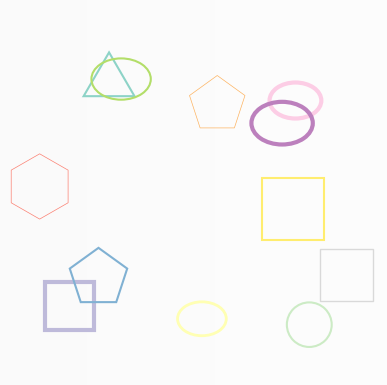[{"shape": "triangle", "thickness": 1.5, "radius": 0.38, "center": [0.281, 0.788]}, {"shape": "oval", "thickness": 2, "radius": 0.31, "center": [0.521, 0.172]}, {"shape": "square", "thickness": 3, "radius": 0.31, "center": [0.179, 0.205]}, {"shape": "hexagon", "thickness": 0.5, "radius": 0.42, "center": [0.102, 0.516]}, {"shape": "pentagon", "thickness": 1.5, "radius": 0.39, "center": [0.254, 0.278]}, {"shape": "pentagon", "thickness": 0.5, "radius": 0.38, "center": [0.561, 0.729]}, {"shape": "oval", "thickness": 1.5, "radius": 0.38, "center": [0.313, 0.795]}, {"shape": "oval", "thickness": 3, "radius": 0.33, "center": [0.762, 0.739]}, {"shape": "square", "thickness": 1, "radius": 0.34, "center": [0.894, 0.286]}, {"shape": "oval", "thickness": 3, "radius": 0.4, "center": [0.728, 0.68]}, {"shape": "circle", "thickness": 1.5, "radius": 0.29, "center": [0.798, 0.157]}, {"shape": "square", "thickness": 1.5, "radius": 0.4, "center": [0.757, 0.457]}]